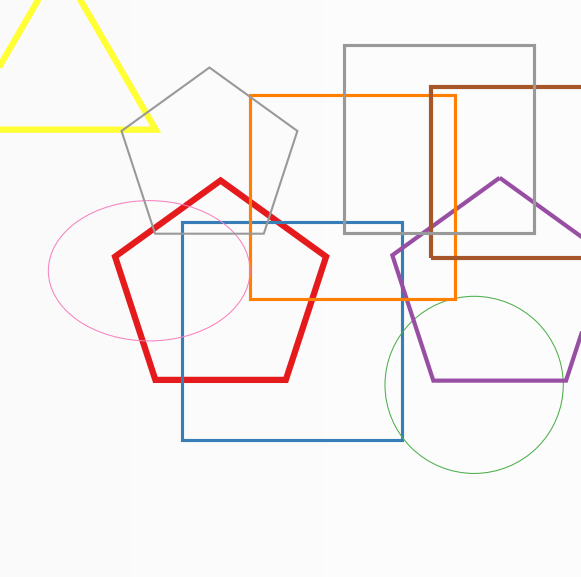[{"shape": "pentagon", "thickness": 3, "radius": 0.95, "center": [0.38, 0.496]}, {"shape": "square", "thickness": 1.5, "radius": 0.95, "center": [0.502, 0.426]}, {"shape": "circle", "thickness": 0.5, "radius": 0.77, "center": [0.816, 0.333]}, {"shape": "pentagon", "thickness": 2, "radius": 0.97, "center": [0.86, 0.497]}, {"shape": "square", "thickness": 1.5, "radius": 0.88, "center": [0.607, 0.657]}, {"shape": "triangle", "thickness": 3, "radius": 0.96, "center": [0.102, 0.87]}, {"shape": "square", "thickness": 2, "radius": 0.74, "center": [0.889, 0.7]}, {"shape": "oval", "thickness": 0.5, "radius": 0.87, "center": [0.257, 0.53]}, {"shape": "square", "thickness": 1.5, "radius": 0.82, "center": [0.755, 0.759]}, {"shape": "pentagon", "thickness": 1, "radius": 0.8, "center": [0.36, 0.723]}]